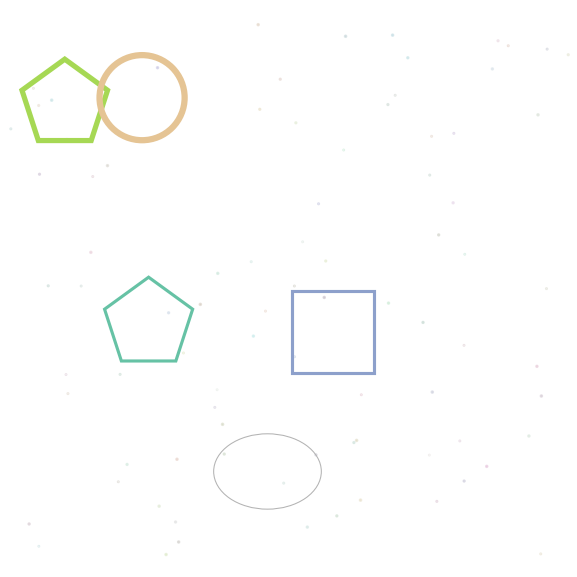[{"shape": "pentagon", "thickness": 1.5, "radius": 0.4, "center": [0.257, 0.439]}, {"shape": "square", "thickness": 1.5, "radius": 0.36, "center": [0.576, 0.424]}, {"shape": "pentagon", "thickness": 2.5, "radius": 0.39, "center": [0.112, 0.819]}, {"shape": "circle", "thickness": 3, "radius": 0.37, "center": [0.246, 0.83]}, {"shape": "oval", "thickness": 0.5, "radius": 0.47, "center": [0.463, 0.183]}]